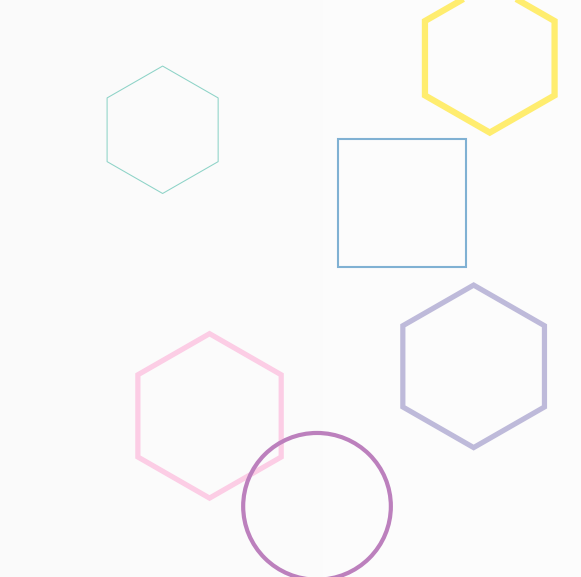[{"shape": "hexagon", "thickness": 0.5, "radius": 0.55, "center": [0.28, 0.774]}, {"shape": "hexagon", "thickness": 2.5, "radius": 0.7, "center": [0.815, 0.365]}, {"shape": "square", "thickness": 1, "radius": 0.55, "center": [0.691, 0.648]}, {"shape": "hexagon", "thickness": 2.5, "radius": 0.71, "center": [0.36, 0.279]}, {"shape": "circle", "thickness": 2, "radius": 0.64, "center": [0.545, 0.122]}, {"shape": "hexagon", "thickness": 3, "radius": 0.64, "center": [0.843, 0.898]}]